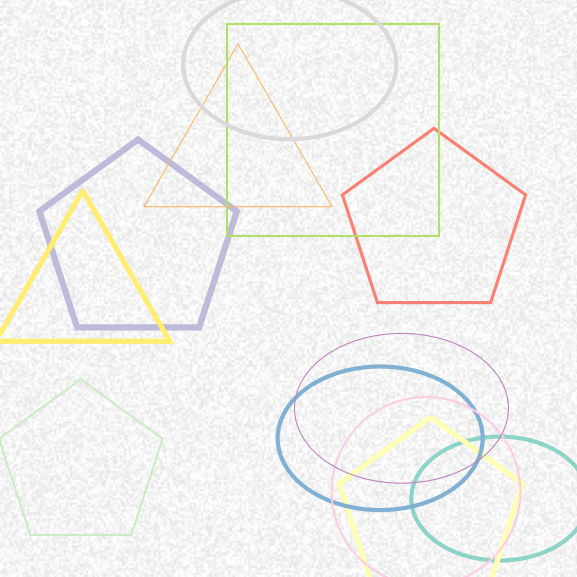[{"shape": "oval", "thickness": 2, "radius": 0.77, "center": [0.866, 0.136]}, {"shape": "pentagon", "thickness": 2.5, "radius": 0.83, "center": [0.746, 0.11]}, {"shape": "pentagon", "thickness": 3, "radius": 0.9, "center": [0.239, 0.578]}, {"shape": "pentagon", "thickness": 1.5, "radius": 0.83, "center": [0.752, 0.61]}, {"shape": "oval", "thickness": 2, "radius": 0.89, "center": [0.658, 0.24]}, {"shape": "triangle", "thickness": 0.5, "radius": 0.94, "center": [0.412, 0.735]}, {"shape": "square", "thickness": 1, "radius": 0.92, "center": [0.577, 0.775]}, {"shape": "circle", "thickness": 1, "radius": 0.82, "center": [0.738, 0.148]}, {"shape": "oval", "thickness": 2, "radius": 0.92, "center": [0.502, 0.887]}, {"shape": "oval", "thickness": 0.5, "radius": 0.93, "center": [0.695, 0.292]}, {"shape": "pentagon", "thickness": 1, "radius": 0.74, "center": [0.14, 0.193]}, {"shape": "triangle", "thickness": 2.5, "radius": 0.87, "center": [0.143, 0.495]}]